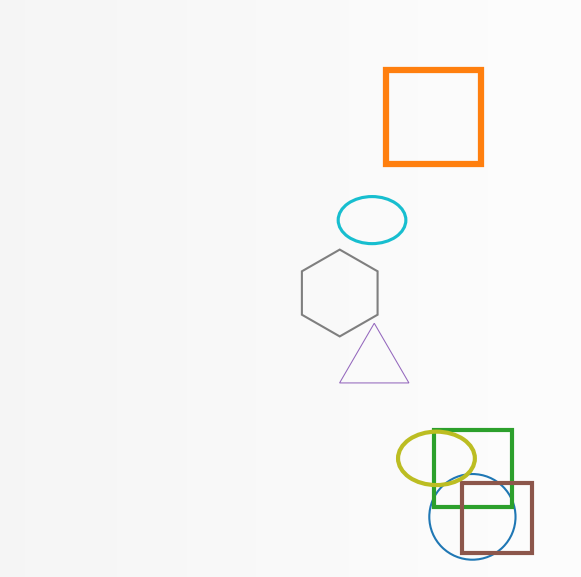[{"shape": "circle", "thickness": 1, "radius": 0.37, "center": [0.813, 0.104]}, {"shape": "square", "thickness": 3, "radius": 0.41, "center": [0.746, 0.796]}, {"shape": "square", "thickness": 2, "radius": 0.33, "center": [0.814, 0.188]}, {"shape": "triangle", "thickness": 0.5, "radius": 0.34, "center": [0.644, 0.37]}, {"shape": "square", "thickness": 2, "radius": 0.3, "center": [0.855, 0.102]}, {"shape": "hexagon", "thickness": 1, "radius": 0.38, "center": [0.584, 0.492]}, {"shape": "oval", "thickness": 2, "radius": 0.33, "center": [0.751, 0.205]}, {"shape": "oval", "thickness": 1.5, "radius": 0.29, "center": [0.64, 0.618]}]